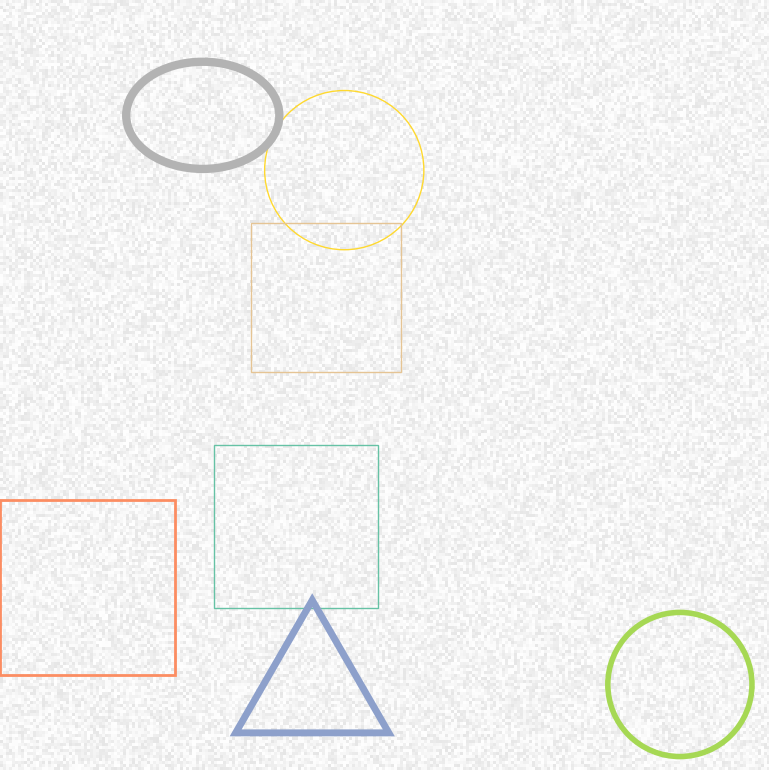[{"shape": "square", "thickness": 0.5, "radius": 0.53, "center": [0.384, 0.316]}, {"shape": "square", "thickness": 1, "radius": 0.57, "center": [0.114, 0.237]}, {"shape": "triangle", "thickness": 2.5, "radius": 0.57, "center": [0.405, 0.106]}, {"shape": "circle", "thickness": 2, "radius": 0.47, "center": [0.883, 0.111]}, {"shape": "circle", "thickness": 0.5, "radius": 0.52, "center": [0.447, 0.779]}, {"shape": "square", "thickness": 0.5, "radius": 0.48, "center": [0.423, 0.614]}, {"shape": "oval", "thickness": 3, "radius": 0.5, "center": [0.263, 0.85]}]